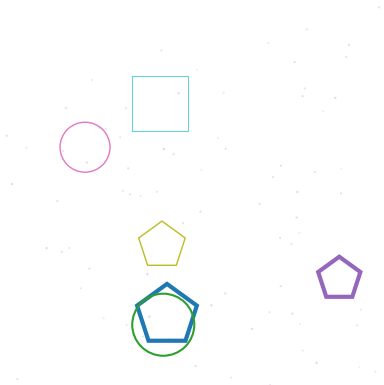[{"shape": "pentagon", "thickness": 3, "radius": 0.41, "center": [0.434, 0.181]}, {"shape": "circle", "thickness": 1.5, "radius": 0.4, "center": [0.424, 0.157]}, {"shape": "pentagon", "thickness": 3, "radius": 0.29, "center": [0.881, 0.276]}, {"shape": "circle", "thickness": 1, "radius": 0.32, "center": [0.221, 0.618]}, {"shape": "pentagon", "thickness": 1, "radius": 0.32, "center": [0.421, 0.362]}, {"shape": "square", "thickness": 0.5, "radius": 0.36, "center": [0.415, 0.731]}]